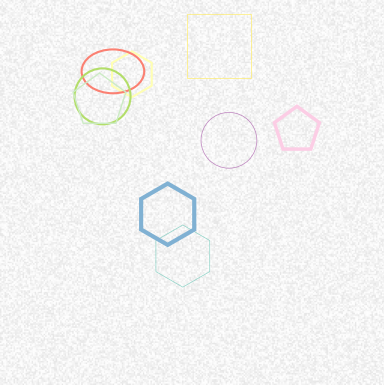[{"shape": "hexagon", "thickness": 0.5, "radius": 0.4, "center": [0.475, 0.335]}, {"shape": "hexagon", "thickness": 1.5, "radius": 0.3, "center": [0.343, 0.807]}, {"shape": "oval", "thickness": 1.5, "radius": 0.41, "center": [0.293, 0.815]}, {"shape": "hexagon", "thickness": 3, "radius": 0.4, "center": [0.436, 0.444]}, {"shape": "circle", "thickness": 1.5, "radius": 0.36, "center": [0.266, 0.75]}, {"shape": "pentagon", "thickness": 2.5, "radius": 0.31, "center": [0.771, 0.662]}, {"shape": "circle", "thickness": 0.5, "radius": 0.36, "center": [0.595, 0.636]}, {"shape": "pentagon", "thickness": 1, "radius": 0.36, "center": [0.258, 0.738]}, {"shape": "square", "thickness": 0.5, "radius": 0.42, "center": [0.569, 0.881]}]